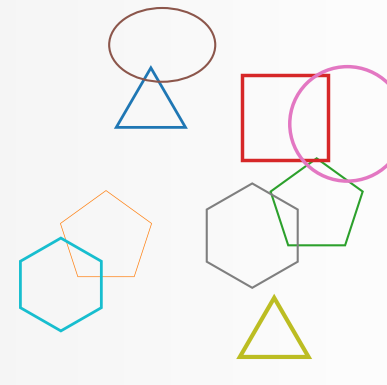[{"shape": "triangle", "thickness": 2, "radius": 0.52, "center": [0.389, 0.721]}, {"shape": "pentagon", "thickness": 0.5, "radius": 0.62, "center": [0.274, 0.381]}, {"shape": "pentagon", "thickness": 1.5, "radius": 0.62, "center": [0.817, 0.464]}, {"shape": "square", "thickness": 2.5, "radius": 0.55, "center": [0.735, 0.695]}, {"shape": "oval", "thickness": 1.5, "radius": 0.68, "center": [0.419, 0.883]}, {"shape": "circle", "thickness": 2.5, "radius": 0.74, "center": [0.896, 0.678]}, {"shape": "hexagon", "thickness": 1.5, "radius": 0.68, "center": [0.651, 0.388]}, {"shape": "triangle", "thickness": 3, "radius": 0.51, "center": [0.708, 0.124]}, {"shape": "hexagon", "thickness": 2, "radius": 0.6, "center": [0.157, 0.261]}]